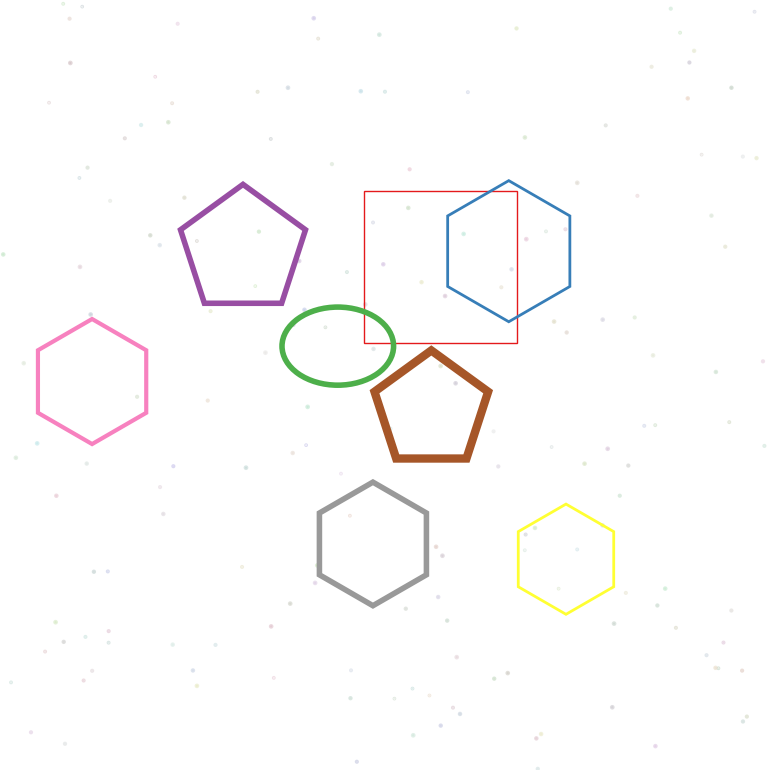[{"shape": "square", "thickness": 0.5, "radius": 0.49, "center": [0.572, 0.654]}, {"shape": "hexagon", "thickness": 1, "radius": 0.46, "center": [0.661, 0.674]}, {"shape": "oval", "thickness": 2, "radius": 0.36, "center": [0.439, 0.55]}, {"shape": "pentagon", "thickness": 2, "radius": 0.43, "center": [0.316, 0.675]}, {"shape": "hexagon", "thickness": 1, "radius": 0.36, "center": [0.735, 0.274]}, {"shape": "pentagon", "thickness": 3, "radius": 0.39, "center": [0.56, 0.467]}, {"shape": "hexagon", "thickness": 1.5, "radius": 0.41, "center": [0.12, 0.505]}, {"shape": "hexagon", "thickness": 2, "radius": 0.4, "center": [0.484, 0.294]}]